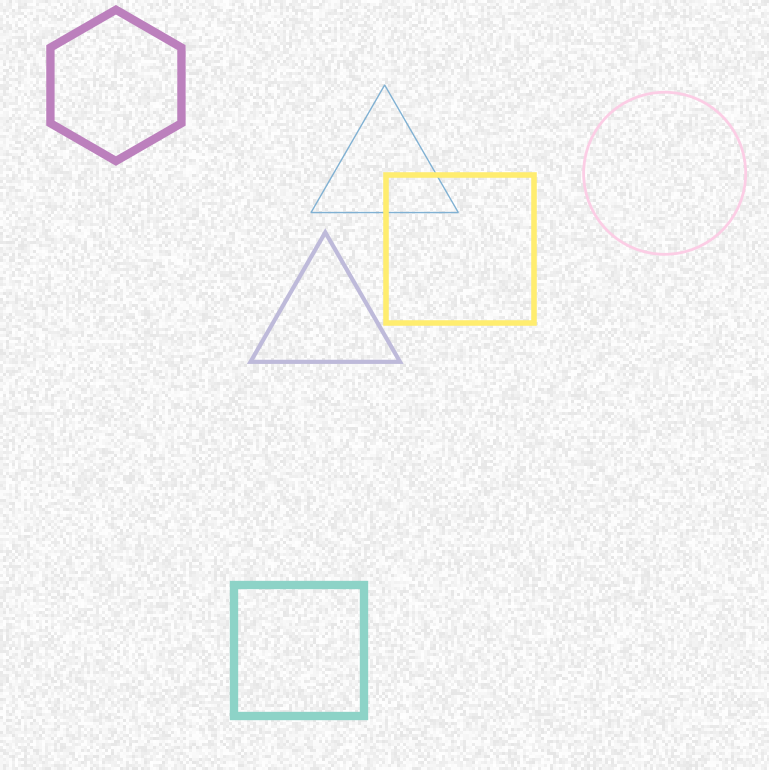[{"shape": "square", "thickness": 3, "radius": 0.42, "center": [0.388, 0.155]}, {"shape": "triangle", "thickness": 1.5, "radius": 0.56, "center": [0.422, 0.586]}, {"shape": "triangle", "thickness": 0.5, "radius": 0.55, "center": [0.5, 0.779]}, {"shape": "circle", "thickness": 1, "radius": 0.53, "center": [0.863, 0.775]}, {"shape": "hexagon", "thickness": 3, "radius": 0.49, "center": [0.151, 0.889]}, {"shape": "square", "thickness": 2, "radius": 0.48, "center": [0.597, 0.676]}]